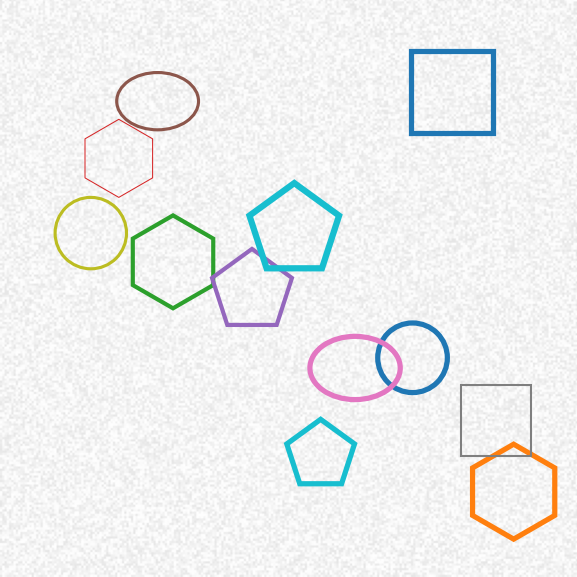[{"shape": "square", "thickness": 2.5, "radius": 0.35, "center": [0.782, 0.841]}, {"shape": "circle", "thickness": 2.5, "radius": 0.3, "center": [0.714, 0.38]}, {"shape": "hexagon", "thickness": 2.5, "radius": 0.41, "center": [0.889, 0.148]}, {"shape": "hexagon", "thickness": 2, "radius": 0.4, "center": [0.3, 0.546]}, {"shape": "hexagon", "thickness": 0.5, "radius": 0.34, "center": [0.206, 0.725]}, {"shape": "pentagon", "thickness": 2, "radius": 0.36, "center": [0.436, 0.495]}, {"shape": "oval", "thickness": 1.5, "radius": 0.35, "center": [0.273, 0.824]}, {"shape": "oval", "thickness": 2.5, "radius": 0.39, "center": [0.615, 0.362]}, {"shape": "square", "thickness": 1, "radius": 0.31, "center": [0.859, 0.271]}, {"shape": "circle", "thickness": 1.5, "radius": 0.31, "center": [0.157, 0.595]}, {"shape": "pentagon", "thickness": 3, "radius": 0.41, "center": [0.51, 0.601]}, {"shape": "pentagon", "thickness": 2.5, "radius": 0.31, "center": [0.555, 0.211]}]